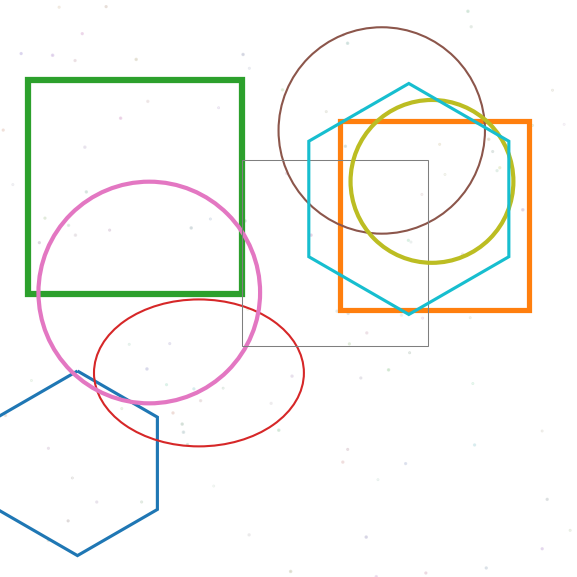[{"shape": "hexagon", "thickness": 1.5, "radius": 0.8, "center": [0.134, 0.197]}, {"shape": "square", "thickness": 2.5, "radius": 0.82, "center": [0.752, 0.626]}, {"shape": "square", "thickness": 3, "radius": 0.93, "center": [0.234, 0.676]}, {"shape": "oval", "thickness": 1, "radius": 0.91, "center": [0.344, 0.353]}, {"shape": "circle", "thickness": 1, "radius": 0.89, "center": [0.661, 0.773]}, {"shape": "circle", "thickness": 2, "radius": 0.96, "center": [0.258, 0.493]}, {"shape": "square", "thickness": 0.5, "radius": 0.81, "center": [0.58, 0.561]}, {"shape": "circle", "thickness": 2, "radius": 0.7, "center": [0.748, 0.685]}, {"shape": "hexagon", "thickness": 1.5, "radius": 1.0, "center": [0.708, 0.655]}]